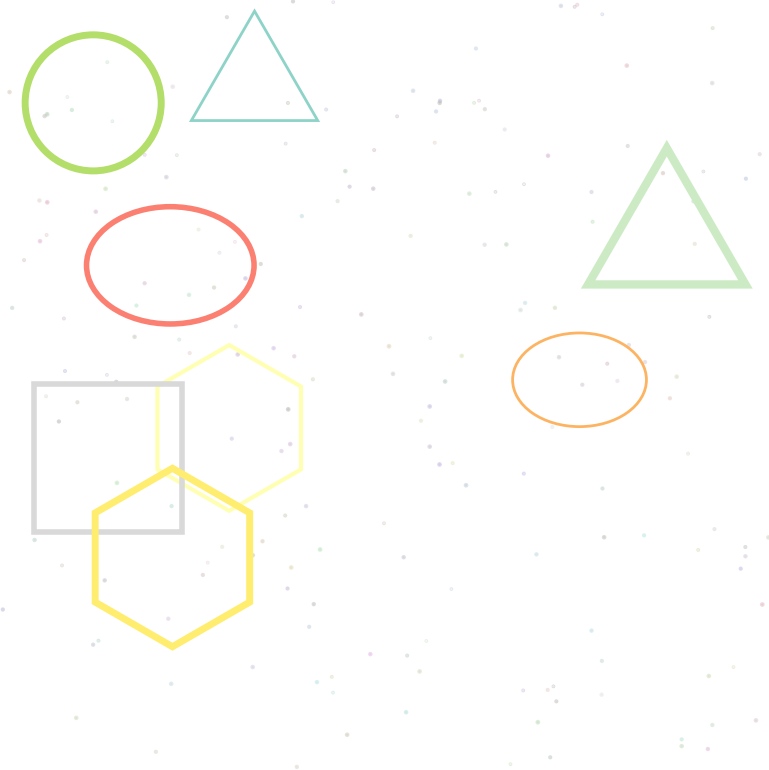[{"shape": "triangle", "thickness": 1, "radius": 0.47, "center": [0.331, 0.891]}, {"shape": "hexagon", "thickness": 1.5, "radius": 0.54, "center": [0.298, 0.444]}, {"shape": "oval", "thickness": 2, "radius": 0.54, "center": [0.221, 0.655]}, {"shape": "oval", "thickness": 1, "radius": 0.43, "center": [0.753, 0.507]}, {"shape": "circle", "thickness": 2.5, "radius": 0.44, "center": [0.121, 0.866]}, {"shape": "square", "thickness": 2, "radius": 0.48, "center": [0.14, 0.406]}, {"shape": "triangle", "thickness": 3, "radius": 0.59, "center": [0.866, 0.69]}, {"shape": "hexagon", "thickness": 2.5, "radius": 0.58, "center": [0.224, 0.276]}]